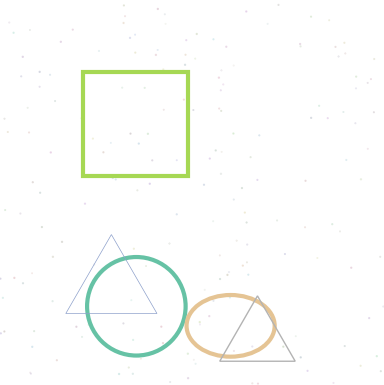[{"shape": "circle", "thickness": 3, "radius": 0.64, "center": [0.354, 0.204]}, {"shape": "triangle", "thickness": 0.5, "radius": 0.68, "center": [0.289, 0.254]}, {"shape": "square", "thickness": 3, "radius": 0.68, "center": [0.352, 0.678]}, {"shape": "oval", "thickness": 3, "radius": 0.57, "center": [0.599, 0.154]}, {"shape": "triangle", "thickness": 1, "radius": 0.57, "center": [0.669, 0.118]}]